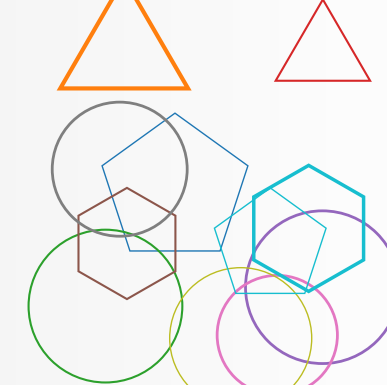[{"shape": "pentagon", "thickness": 1, "radius": 0.99, "center": [0.452, 0.508]}, {"shape": "triangle", "thickness": 3, "radius": 0.95, "center": [0.32, 0.866]}, {"shape": "circle", "thickness": 1.5, "radius": 0.99, "center": [0.272, 0.205]}, {"shape": "triangle", "thickness": 1.5, "radius": 0.7, "center": [0.833, 0.861]}, {"shape": "circle", "thickness": 2, "radius": 0.99, "center": [0.832, 0.254]}, {"shape": "hexagon", "thickness": 1.5, "radius": 0.72, "center": [0.328, 0.368]}, {"shape": "circle", "thickness": 2, "radius": 0.78, "center": [0.716, 0.13]}, {"shape": "circle", "thickness": 2, "radius": 0.87, "center": [0.309, 0.561]}, {"shape": "circle", "thickness": 1, "radius": 0.92, "center": [0.621, 0.121]}, {"shape": "hexagon", "thickness": 2.5, "radius": 0.82, "center": [0.797, 0.407]}, {"shape": "pentagon", "thickness": 1, "radius": 0.76, "center": [0.697, 0.36]}]